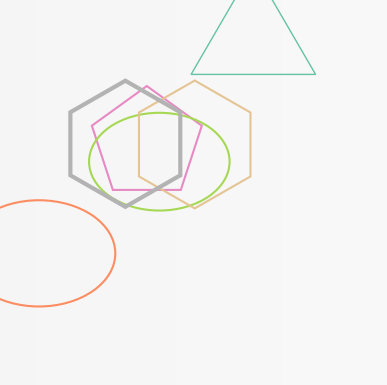[{"shape": "triangle", "thickness": 1, "radius": 0.93, "center": [0.654, 0.899]}, {"shape": "oval", "thickness": 1.5, "radius": 0.99, "center": [0.1, 0.342]}, {"shape": "pentagon", "thickness": 1.5, "radius": 0.75, "center": [0.379, 0.627]}, {"shape": "oval", "thickness": 1.5, "radius": 0.91, "center": [0.411, 0.58]}, {"shape": "hexagon", "thickness": 1.5, "radius": 0.83, "center": [0.503, 0.625]}, {"shape": "hexagon", "thickness": 3, "radius": 0.82, "center": [0.323, 0.627]}]